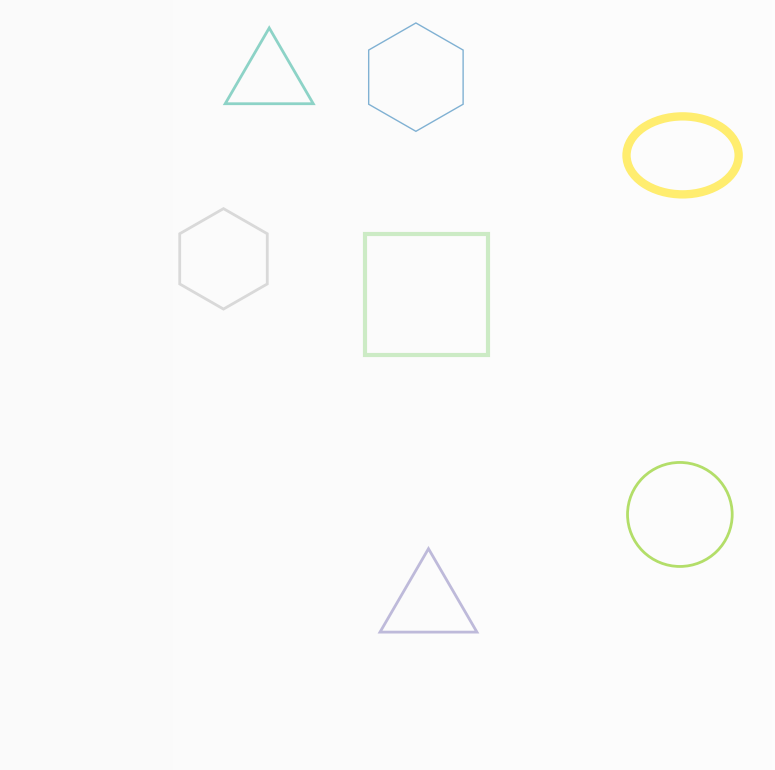[{"shape": "triangle", "thickness": 1, "radius": 0.33, "center": [0.347, 0.898]}, {"shape": "triangle", "thickness": 1, "radius": 0.36, "center": [0.553, 0.215]}, {"shape": "hexagon", "thickness": 0.5, "radius": 0.35, "center": [0.537, 0.9]}, {"shape": "circle", "thickness": 1, "radius": 0.34, "center": [0.877, 0.332]}, {"shape": "hexagon", "thickness": 1, "radius": 0.33, "center": [0.288, 0.664]}, {"shape": "square", "thickness": 1.5, "radius": 0.4, "center": [0.55, 0.618]}, {"shape": "oval", "thickness": 3, "radius": 0.36, "center": [0.881, 0.798]}]